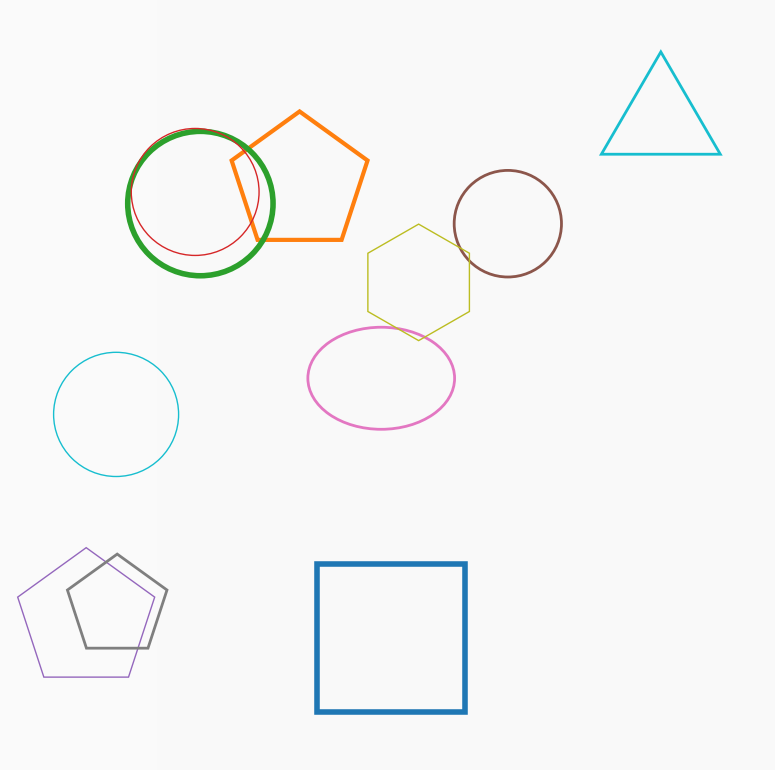[{"shape": "square", "thickness": 2, "radius": 0.48, "center": [0.504, 0.171]}, {"shape": "pentagon", "thickness": 1.5, "radius": 0.46, "center": [0.387, 0.763]}, {"shape": "circle", "thickness": 2, "radius": 0.47, "center": [0.259, 0.736]}, {"shape": "circle", "thickness": 0.5, "radius": 0.41, "center": [0.252, 0.751]}, {"shape": "pentagon", "thickness": 0.5, "radius": 0.46, "center": [0.111, 0.196]}, {"shape": "circle", "thickness": 1, "radius": 0.35, "center": [0.655, 0.709]}, {"shape": "oval", "thickness": 1, "radius": 0.47, "center": [0.492, 0.509]}, {"shape": "pentagon", "thickness": 1, "radius": 0.34, "center": [0.151, 0.213]}, {"shape": "hexagon", "thickness": 0.5, "radius": 0.38, "center": [0.54, 0.633]}, {"shape": "circle", "thickness": 0.5, "radius": 0.4, "center": [0.15, 0.462]}, {"shape": "triangle", "thickness": 1, "radius": 0.44, "center": [0.853, 0.844]}]